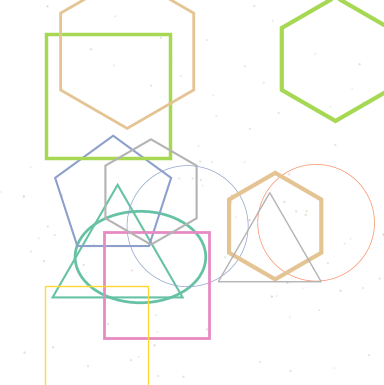[{"shape": "triangle", "thickness": 1.5, "radius": 0.97, "center": [0.305, 0.325]}, {"shape": "oval", "thickness": 2, "radius": 0.85, "center": [0.365, 0.332]}, {"shape": "circle", "thickness": 0.5, "radius": 0.76, "center": [0.821, 0.421]}, {"shape": "pentagon", "thickness": 1.5, "radius": 0.79, "center": [0.294, 0.489]}, {"shape": "circle", "thickness": 0.5, "radius": 0.79, "center": [0.487, 0.413]}, {"shape": "square", "thickness": 2, "radius": 0.69, "center": [0.406, 0.26]}, {"shape": "square", "thickness": 2.5, "radius": 0.8, "center": [0.28, 0.75]}, {"shape": "hexagon", "thickness": 3, "radius": 0.81, "center": [0.871, 0.847]}, {"shape": "square", "thickness": 1, "radius": 0.67, "center": [0.25, 0.122]}, {"shape": "hexagon", "thickness": 3, "radius": 0.69, "center": [0.715, 0.413]}, {"shape": "hexagon", "thickness": 2, "radius": 1.0, "center": [0.33, 0.866]}, {"shape": "hexagon", "thickness": 1.5, "radius": 0.68, "center": [0.392, 0.501]}, {"shape": "triangle", "thickness": 1, "radius": 0.77, "center": [0.701, 0.345]}]